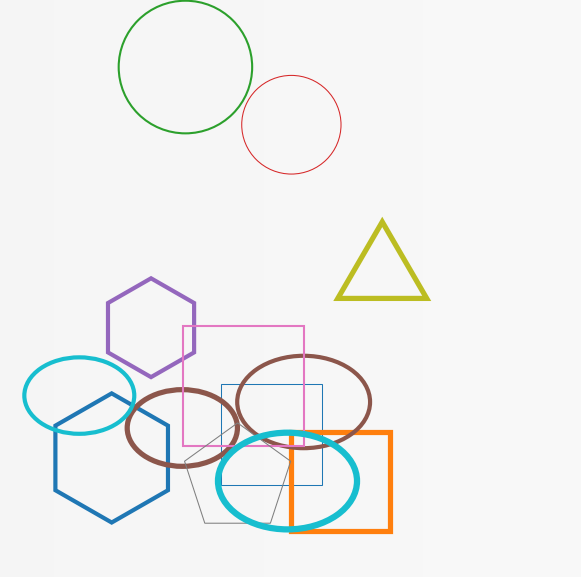[{"shape": "hexagon", "thickness": 2, "radius": 0.56, "center": [0.192, 0.206]}, {"shape": "square", "thickness": 0.5, "radius": 0.44, "center": [0.467, 0.248]}, {"shape": "square", "thickness": 2.5, "radius": 0.43, "center": [0.586, 0.165]}, {"shape": "circle", "thickness": 1, "radius": 0.57, "center": [0.319, 0.883]}, {"shape": "circle", "thickness": 0.5, "radius": 0.43, "center": [0.501, 0.783]}, {"shape": "hexagon", "thickness": 2, "radius": 0.43, "center": [0.26, 0.432]}, {"shape": "oval", "thickness": 2, "radius": 0.57, "center": [0.522, 0.303]}, {"shape": "oval", "thickness": 2.5, "radius": 0.47, "center": [0.314, 0.258]}, {"shape": "square", "thickness": 1, "radius": 0.52, "center": [0.42, 0.33]}, {"shape": "pentagon", "thickness": 0.5, "radius": 0.48, "center": [0.409, 0.171]}, {"shape": "triangle", "thickness": 2.5, "radius": 0.44, "center": [0.658, 0.527]}, {"shape": "oval", "thickness": 3, "radius": 0.6, "center": [0.495, 0.166]}, {"shape": "oval", "thickness": 2, "radius": 0.47, "center": [0.136, 0.314]}]